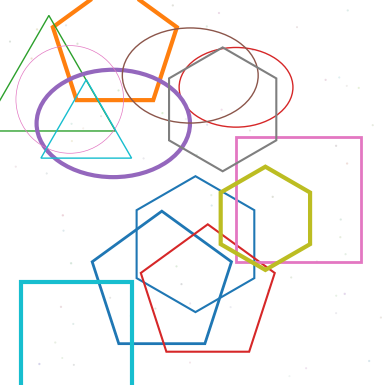[{"shape": "pentagon", "thickness": 2, "radius": 0.95, "center": [0.42, 0.261]}, {"shape": "hexagon", "thickness": 1.5, "radius": 0.88, "center": [0.508, 0.366]}, {"shape": "pentagon", "thickness": 3, "radius": 0.85, "center": [0.298, 0.877]}, {"shape": "triangle", "thickness": 1, "radius": 1.0, "center": [0.127, 0.76]}, {"shape": "pentagon", "thickness": 1.5, "radius": 0.91, "center": [0.54, 0.234]}, {"shape": "oval", "thickness": 1, "radius": 0.74, "center": [0.613, 0.773]}, {"shape": "oval", "thickness": 3, "radius": 1.0, "center": [0.294, 0.679]}, {"shape": "oval", "thickness": 1, "radius": 0.88, "center": [0.494, 0.804]}, {"shape": "square", "thickness": 2, "radius": 0.81, "center": [0.775, 0.482]}, {"shape": "circle", "thickness": 0.5, "radius": 0.7, "center": [0.181, 0.742]}, {"shape": "hexagon", "thickness": 1.5, "radius": 0.8, "center": [0.578, 0.716]}, {"shape": "hexagon", "thickness": 3, "radius": 0.67, "center": [0.689, 0.433]}, {"shape": "triangle", "thickness": 1, "radius": 0.68, "center": [0.224, 0.657]}, {"shape": "square", "thickness": 3, "radius": 0.72, "center": [0.199, 0.125]}]